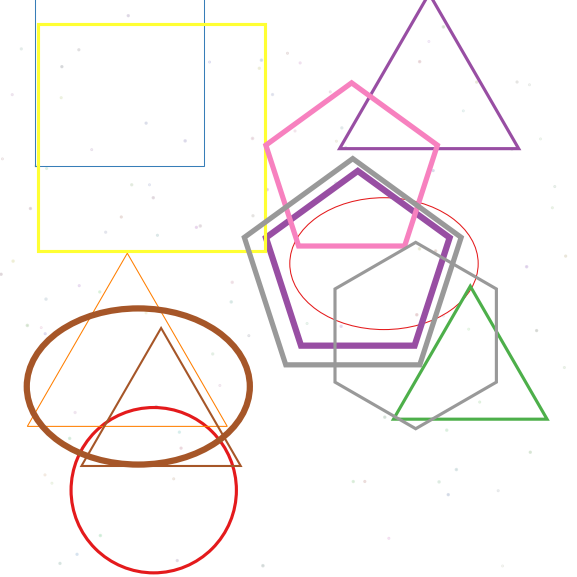[{"shape": "oval", "thickness": 0.5, "radius": 0.82, "center": [0.665, 0.543]}, {"shape": "circle", "thickness": 1.5, "radius": 0.72, "center": [0.266, 0.15]}, {"shape": "square", "thickness": 0.5, "radius": 0.73, "center": [0.207, 0.858]}, {"shape": "triangle", "thickness": 1.5, "radius": 0.77, "center": [0.814, 0.35]}, {"shape": "triangle", "thickness": 1.5, "radius": 0.89, "center": [0.743, 0.831]}, {"shape": "pentagon", "thickness": 3, "radius": 0.84, "center": [0.62, 0.536]}, {"shape": "triangle", "thickness": 0.5, "radius": 1.0, "center": [0.22, 0.361]}, {"shape": "square", "thickness": 1.5, "radius": 0.98, "center": [0.262, 0.761]}, {"shape": "oval", "thickness": 3, "radius": 0.97, "center": [0.239, 0.33]}, {"shape": "triangle", "thickness": 1, "radius": 0.8, "center": [0.279, 0.272]}, {"shape": "pentagon", "thickness": 2.5, "radius": 0.78, "center": [0.609, 0.699]}, {"shape": "hexagon", "thickness": 1.5, "radius": 0.81, "center": [0.72, 0.418]}, {"shape": "pentagon", "thickness": 2.5, "radius": 0.99, "center": [0.611, 0.527]}]